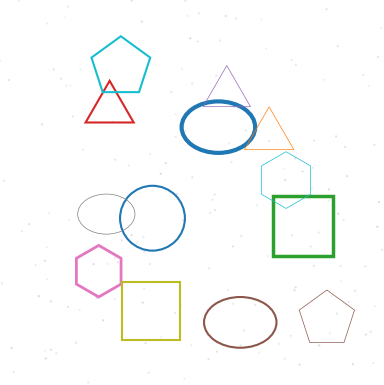[{"shape": "circle", "thickness": 1.5, "radius": 0.42, "center": [0.396, 0.433]}, {"shape": "oval", "thickness": 3, "radius": 0.48, "center": [0.567, 0.67]}, {"shape": "triangle", "thickness": 0.5, "radius": 0.37, "center": [0.699, 0.648]}, {"shape": "square", "thickness": 2.5, "radius": 0.39, "center": [0.788, 0.414]}, {"shape": "triangle", "thickness": 1.5, "radius": 0.36, "center": [0.285, 0.718]}, {"shape": "triangle", "thickness": 0.5, "radius": 0.36, "center": [0.589, 0.758]}, {"shape": "oval", "thickness": 1.5, "radius": 0.47, "center": [0.624, 0.163]}, {"shape": "pentagon", "thickness": 0.5, "radius": 0.38, "center": [0.849, 0.171]}, {"shape": "hexagon", "thickness": 2, "radius": 0.33, "center": [0.256, 0.296]}, {"shape": "oval", "thickness": 0.5, "radius": 0.37, "center": [0.276, 0.444]}, {"shape": "square", "thickness": 1.5, "radius": 0.38, "center": [0.392, 0.192]}, {"shape": "pentagon", "thickness": 1.5, "radius": 0.4, "center": [0.314, 0.826]}, {"shape": "hexagon", "thickness": 0.5, "radius": 0.37, "center": [0.743, 0.532]}]